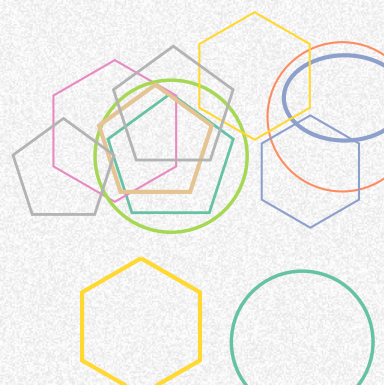[{"shape": "pentagon", "thickness": 2, "radius": 0.86, "center": [0.443, 0.586]}, {"shape": "circle", "thickness": 2.5, "radius": 0.92, "center": [0.785, 0.112]}, {"shape": "circle", "thickness": 1.5, "radius": 0.97, "center": [0.889, 0.697]}, {"shape": "hexagon", "thickness": 1.5, "radius": 0.73, "center": [0.806, 0.554]}, {"shape": "oval", "thickness": 3, "radius": 0.79, "center": [0.896, 0.746]}, {"shape": "hexagon", "thickness": 1.5, "radius": 0.92, "center": [0.298, 0.66]}, {"shape": "circle", "thickness": 2.5, "radius": 0.99, "center": [0.444, 0.594]}, {"shape": "hexagon", "thickness": 3, "radius": 0.88, "center": [0.366, 0.152]}, {"shape": "hexagon", "thickness": 1.5, "radius": 0.83, "center": [0.661, 0.803]}, {"shape": "pentagon", "thickness": 3, "radius": 0.77, "center": [0.404, 0.626]}, {"shape": "pentagon", "thickness": 2, "radius": 0.69, "center": [0.165, 0.555]}, {"shape": "pentagon", "thickness": 2, "radius": 0.82, "center": [0.45, 0.717]}]